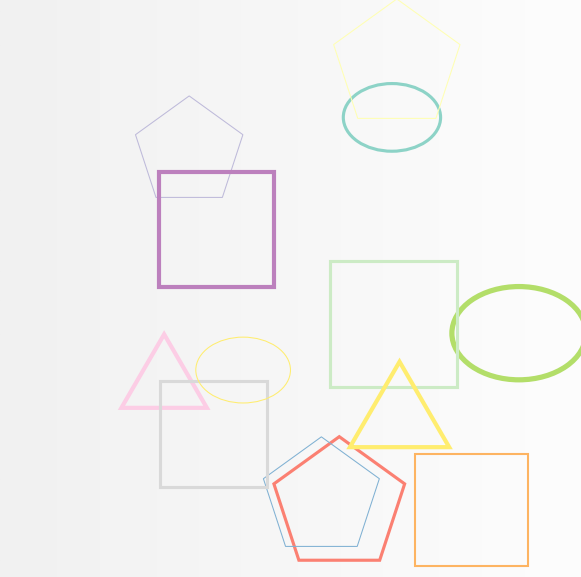[{"shape": "oval", "thickness": 1.5, "radius": 0.42, "center": [0.674, 0.796]}, {"shape": "pentagon", "thickness": 0.5, "radius": 0.57, "center": [0.683, 0.887]}, {"shape": "pentagon", "thickness": 0.5, "radius": 0.49, "center": [0.325, 0.736]}, {"shape": "pentagon", "thickness": 1.5, "radius": 0.59, "center": [0.584, 0.125]}, {"shape": "pentagon", "thickness": 0.5, "radius": 0.52, "center": [0.553, 0.138]}, {"shape": "square", "thickness": 1, "radius": 0.49, "center": [0.811, 0.116]}, {"shape": "oval", "thickness": 2.5, "radius": 0.58, "center": [0.893, 0.422]}, {"shape": "triangle", "thickness": 2, "radius": 0.42, "center": [0.282, 0.335]}, {"shape": "square", "thickness": 1.5, "radius": 0.46, "center": [0.367, 0.248]}, {"shape": "square", "thickness": 2, "radius": 0.49, "center": [0.373, 0.602]}, {"shape": "square", "thickness": 1.5, "radius": 0.55, "center": [0.677, 0.437]}, {"shape": "oval", "thickness": 0.5, "radius": 0.41, "center": [0.418, 0.358]}, {"shape": "triangle", "thickness": 2, "radius": 0.49, "center": [0.687, 0.274]}]